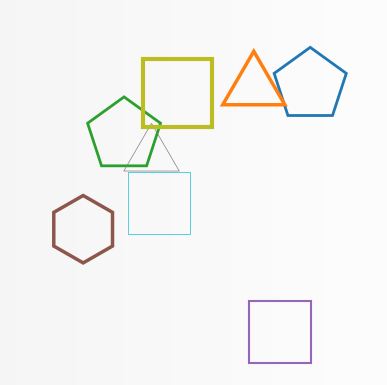[{"shape": "pentagon", "thickness": 2, "radius": 0.49, "center": [0.801, 0.779]}, {"shape": "triangle", "thickness": 2.5, "radius": 0.46, "center": [0.655, 0.774]}, {"shape": "pentagon", "thickness": 2, "radius": 0.49, "center": [0.32, 0.649]}, {"shape": "square", "thickness": 1.5, "radius": 0.4, "center": [0.723, 0.137]}, {"shape": "hexagon", "thickness": 2.5, "radius": 0.44, "center": [0.215, 0.405]}, {"shape": "triangle", "thickness": 0.5, "radius": 0.41, "center": [0.391, 0.597]}, {"shape": "square", "thickness": 3, "radius": 0.44, "center": [0.459, 0.759]}, {"shape": "square", "thickness": 0.5, "radius": 0.4, "center": [0.41, 0.472]}]